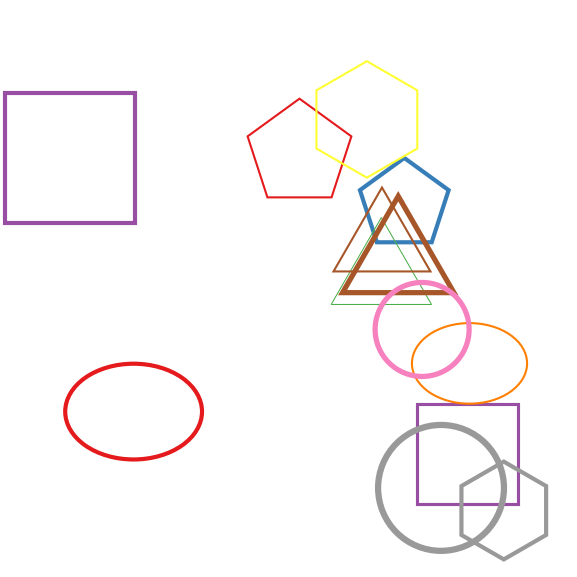[{"shape": "oval", "thickness": 2, "radius": 0.59, "center": [0.231, 0.286]}, {"shape": "pentagon", "thickness": 1, "radius": 0.47, "center": [0.519, 0.734]}, {"shape": "pentagon", "thickness": 2, "radius": 0.4, "center": [0.7, 0.645]}, {"shape": "triangle", "thickness": 0.5, "radius": 0.5, "center": [0.66, 0.522]}, {"shape": "square", "thickness": 2, "radius": 0.56, "center": [0.121, 0.726]}, {"shape": "square", "thickness": 1.5, "radius": 0.43, "center": [0.81, 0.213]}, {"shape": "oval", "thickness": 1, "radius": 0.5, "center": [0.813, 0.37]}, {"shape": "hexagon", "thickness": 1, "radius": 0.5, "center": [0.635, 0.792]}, {"shape": "triangle", "thickness": 1, "radius": 0.48, "center": [0.661, 0.578]}, {"shape": "triangle", "thickness": 2.5, "radius": 0.56, "center": [0.69, 0.548]}, {"shape": "circle", "thickness": 2.5, "radius": 0.41, "center": [0.731, 0.429]}, {"shape": "circle", "thickness": 3, "radius": 0.54, "center": [0.764, 0.154]}, {"shape": "hexagon", "thickness": 2, "radius": 0.42, "center": [0.872, 0.115]}]